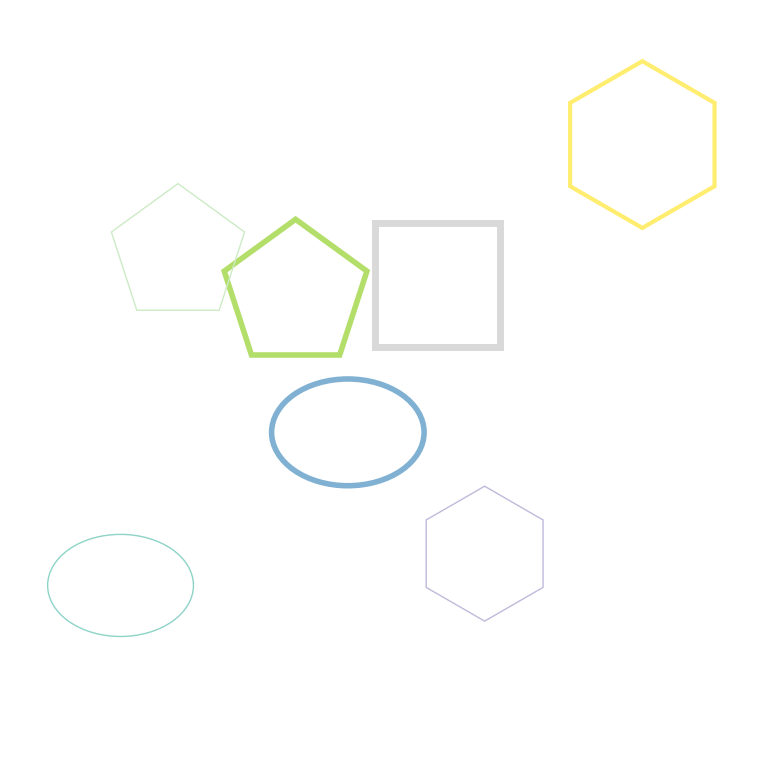[{"shape": "oval", "thickness": 0.5, "radius": 0.47, "center": [0.157, 0.24]}, {"shape": "hexagon", "thickness": 0.5, "radius": 0.44, "center": [0.629, 0.281]}, {"shape": "oval", "thickness": 2, "radius": 0.5, "center": [0.452, 0.439]}, {"shape": "pentagon", "thickness": 2, "radius": 0.49, "center": [0.384, 0.618]}, {"shape": "square", "thickness": 2.5, "radius": 0.4, "center": [0.568, 0.63]}, {"shape": "pentagon", "thickness": 0.5, "radius": 0.45, "center": [0.231, 0.671]}, {"shape": "hexagon", "thickness": 1.5, "radius": 0.54, "center": [0.834, 0.812]}]